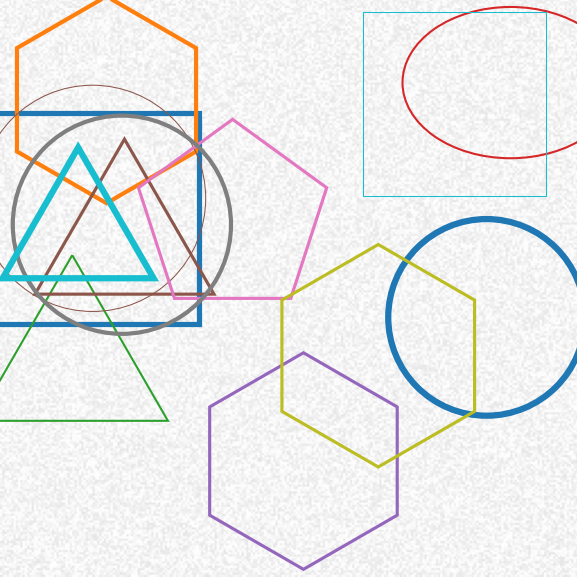[{"shape": "circle", "thickness": 3, "radius": 0.85, "center": [0.843, 0.45]}, {"shape": "square", "thickness": 2.5, "radius": 0.91, "center": [0.162, 0.621]}, {"shape": "hexagon", "thickness": 2, "radius": 0.9, "center": [0.184, 0.826]}, {"shape": "triangle", "thickness": 1, "radius": 0.96, "center": [0.125, 0.366]}, {"shape": "oval", "thickness": 1, "radius": 0.94, "center": [0.884, 0.856]}, {"shape": "hexagon", "thickness": 1.5, "radius": 0.94, "center": [0.525, 0.201]}, {"shape": "triangle", "thickness": 1.5, "radius": 0.89, "center": [0.216, 0.579]}, {"shape": "circle", "thickness": 0.5, "radius": 0.98, "center": [0.16, 0.656]}, {"shape": "pentagon", "thickness": 1.5, "radius": 0.86, "center": [0.403, 0.621]}, {"shape": "circle", "thickness": 2, "radius": 0.94, "center": [0.211, 0.61]}, {"shape": "hexagon", "thickness": 1.5, "radius": 0.96, "center": [0.655, 0.383]}, {"shape": "triangle", "thickness": 3, "radius": 0.75, "center": [0.135, 0.593]}, {"shape": "square", "thickness": 0.5, "radius": 0.79, "center": [0.787, 0.819]}]